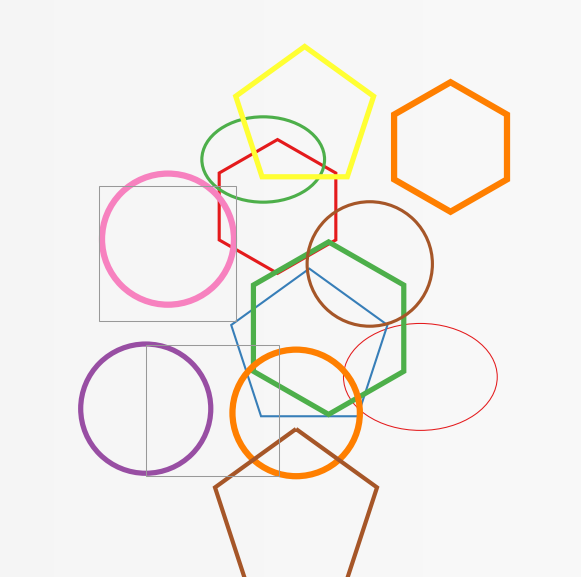[{"shape": "hexagon", "thickness": 1.5, "radius": 0.58, "center": [0.477, 0.642]}, {"shape": "oval", "thickness": 0.5, "radius": 0.66, "center": [0.723, 0.346]}, {"shape": "pentagon", "thickness": 1, "radius": 0.71, "center": [0.532, 0.393]}, {"shape": "oval", "thickness": 1.5, "radius": 0.53, "center": [0.453, 0.723]}, {"shape": "hexagon", "thickness": 2.5, "radius": 0.75, "center": [0.565, 0.431]}, {"shape": "circle", "thickness": 2.5, "radius": 0.56, "center": [0.251, 0.292]}, {"shape": "hexagon", "thickness": 3, "radius": 0.56, "center": [0.775, 0.745]}, {"shape": "circle", "thickness": 3, "radius": 0.55, "center": [0.51, 0.284]}, {"shape": "pentagon", "thickness": 2.5, "radius": 0.62, "center": [0.524, 0.794]}, {"shape": "circle", "thickness": 1.5, "radius": 0.54, "center": [0.636, 0.542]}, {"shape": "pentagon", "thickness": 2, "radius": 0.73, "center": [0.509, 0.11]}, {"shape": "circle", "thickness": 3, "radius": 0.57, "center": [0.289, 0.585]}, {"shape": "square", "thickness": 0.5, "radius": 0.59, "center": [0.288, 0.56]}, {"shape": "square", "thickness": 0.5, "radius": 0.57, "center": [0.366, 0.288]}]